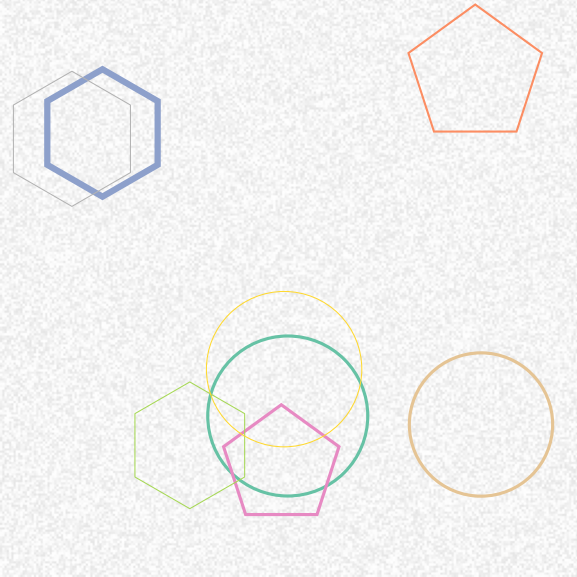[{"shape": "circle", "thickness": 1.5, "radius": 0.69, "center": [0.498, 0.279]}, {"shape": "pentagon", "thickness": 1, "radius": 0.61, "center": [0.823, 0.87]}, {"shape": "hexagon", "thickness": 3, "radius": 0.55, "center": [0.177, 0.769]}, {"shape": "pentagon", "thickness": 1.5, "radius": 0.53, "center": [0.487, 0.193]}, {"shape": "hexagon", "thickness": 0.5, "radius": 0.55, "center": [0.329, 0.228]}, {"shape": "circle", "thickness": 0.5, "radius": 0.67, "center": [0.492, 0.36]}, {"shape": "circle", "thickness": 1.5, "radius": 0.62, "center": [0.833, 0.264]}, {"shape": "hexagon", "thickness": 0.5, "radius": 0.59, "center": [0.125, 0.759]}]